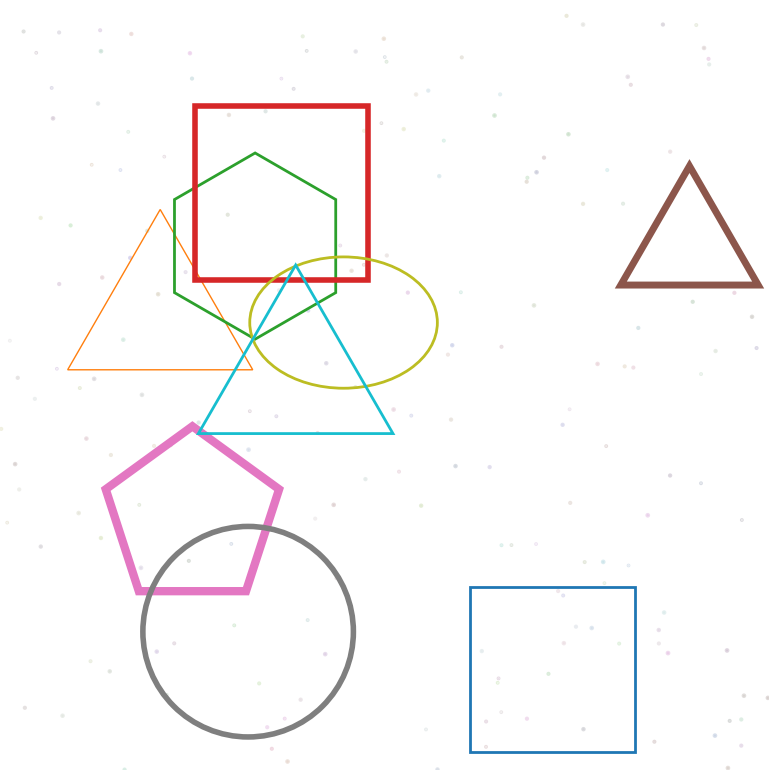[{"shape": "square", "thickness": 1, "radius": 0.54, "center": [0.717, 0.13]}, {"shape": "triangle", "thickness": 0.5, "radius": 0.69, "center": [0.208, 0.589]}, {"shape": "hexagon", "thickness": 1, "radius": 0.6, "center": [0.331, 0.68]}, {"shape": "square", "thickness": 2, "radius": 0.56, "center": [0.366, 0.749]}, {"shape": "triangle", "thickness": 2.5, "radius": 0.52, "center": [0.895, 0.681]}, {"shape": "pentagon", "thickness": 3, "radius": 0.59, "center": [0.25, 0.328]}, {"shape": "circle", "thickness": 2, "radius": 0.68, "center": [0.322, 0.18]}, {"shape": "oval", "thickness": 1, "radius": 0.61, "center": [0.446, 0.581]}, {"shape": "triangle", "thickness": 1, "radius": 0.73, "center": [0.384, 0.51]}]